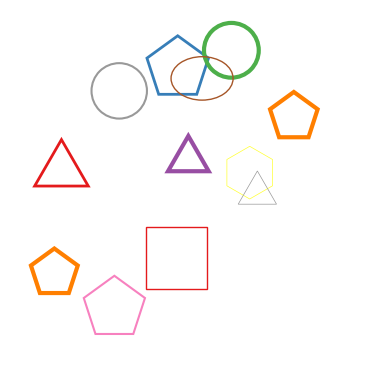[{"shape": "square", "thickness": 1, "radius": 0.4, "center": [0.459, 0.33]}, {"shape": "triangle", "thickness": 2, "radius": 0.4, "center": [0.16, 0.557]}, {"shape": "pentagon", "thickness": 2, "radius": 0.42, "center": [0.462, 0.823]}, {"shape": "circle", "thickness": 3, "radius": 0.36, "center": [0.601, 0.869]}, {"shape": "triangle", "thickness": 3, "radius": 0.31, "center": [0.489, 0.586]}, {"shape": "pentagon", "thickness": 3, "radius": 0.33, "center": [0.763, 0.696]}, {"shape": "pentagon", "thickness": 3, "radius": 0.32, "center": [0.141, 0.291]}, {"shape": "hexagon", "thickness": 0.5, "radius": 0.34, "center": [0.649, 0.552]}, {"shape": "oval", "thickness": 1, "radius": 0.4, "center": [0.525, 0.796]}, {"shape": "pentagon", "thickness": 1.5, "radius": 0.42, "center": [0.297, 0.2]}, {"shape": "circle", "thickness": 1.5, "radius": 0.36, "center": [0.31, 0.764]}, {"shape": "triangle", "thickness": 0.5, "radius": 0.29, "center": [0.668, 0.498]}]